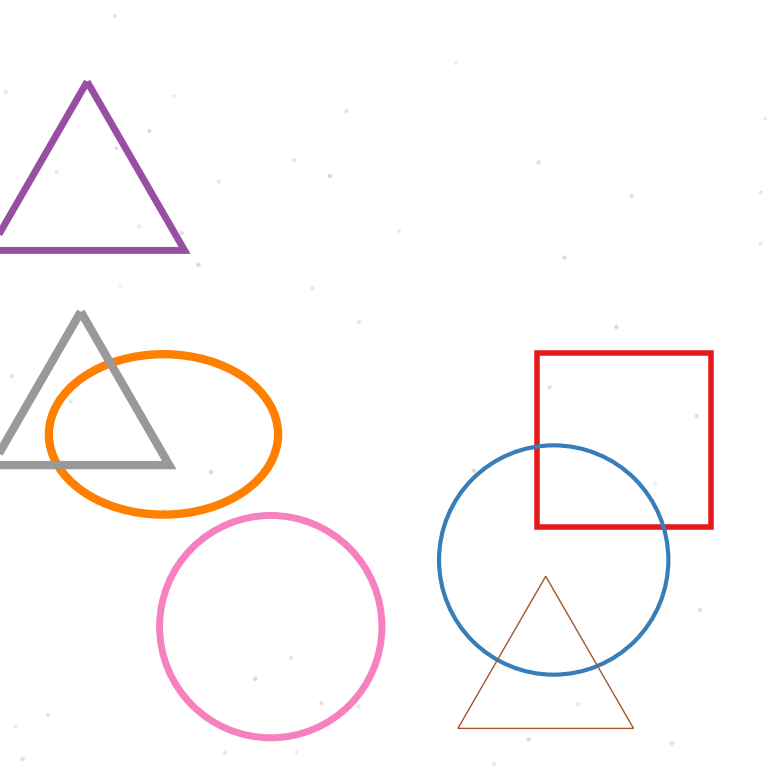[{"shape": "square", "thickness": 2, "radius": 0.57, "center": [0.81, 0.428]}, {"shape": "circle", "thickness": 1.5, "radius": 0.74, "center": [0.719, 0.273]}, {"shape": "triangle", "thickness": 2.5, "radius": 0.73, "center": [0.113, 0.748]}, {"shape": "oval", "thickness": 3, "radius": 0.74, "center": [0.212, 0.436]}, {"shape": "triangle", "thickness": 0.5, "radius": 0.66, "center": [0.709, 0.12]}, {"shape": "circle", "thickness": 2.5, "radius": 0.72, "center": [0.352, 0.186]}, {"shape": "triangle", "thickness": 3, "radius": 0.66, "center": [0.105, 0.462]}]